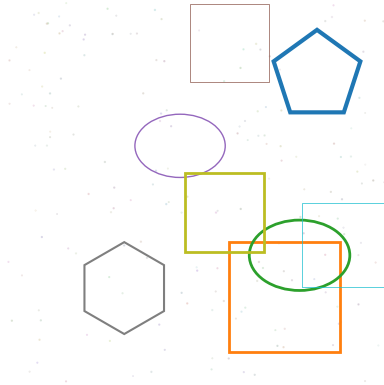[{"shape": "pentagon", "thickness": 3, "radius": 0.59, "center": [0.823, 0.804]}, {"shape": "square", "thickness": 2, "radius": 0.72, "center": [0.739, 0.228]}, {"shape": "oval", "thickness": 2, "radius": 0.65, "center": [0.778, 0.337]}, {"shape": "oval", "thickness": 1, "radius": 0.59, "center": [0.468, 0.621]}, {"shape": "square", "thickness": 0.5, "radius": 0.51, "center": [0.596, 0.889]}, {"shape": "hexagon", "thickness": 1.5, "radius": 0.6, "center": [0.323, 0.252]}, {"shape": "square", "thickness": 2, "radius": 0.51, "center": [0.583, 0.449]}, {"shape": "square", "thickness": 0.5, "radius": 0.55, "center": [0.894, 0.363]}]